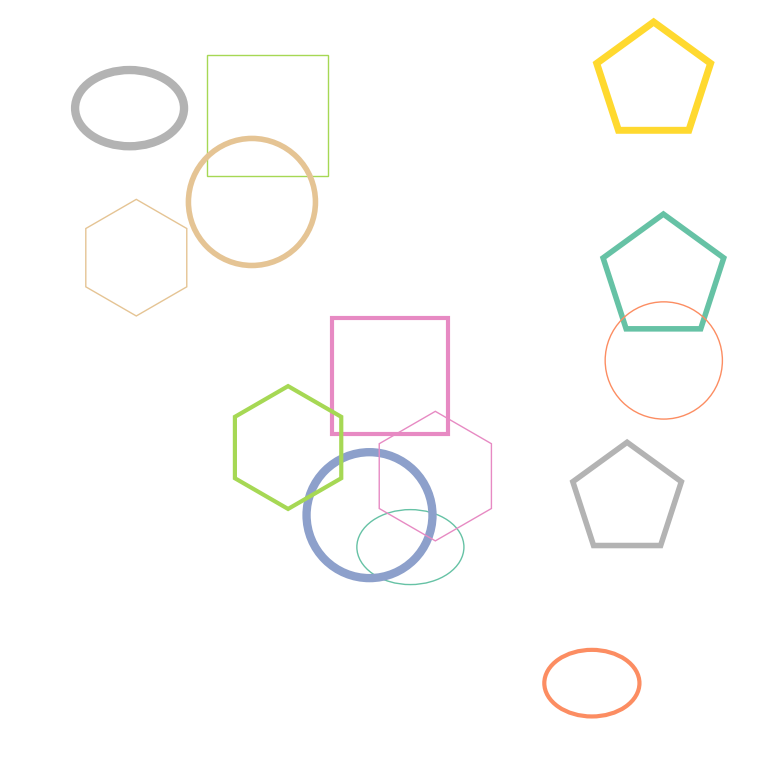[{"shape": "pentagon", "thickness": 2, "radius": 0.41, "center": [0.862, 0.64]}, {"shape": "oval", "thickness": 0.5, "radius": 0.35, "center": [0.533, 0.289]}, {"shape": "circle", "thickness": 0.5, "radius": 0.38, "center": [0.862, 0.532]}, {"shape": "oval", "thickness": 1.5, "radius": 0.31, "center": [0.769, 0.113]}, {"shape": "circle", "thickness": 3, "radius": 0.41, "center": [0.48, 0.331]}, {"shape": "hexagon", "thickness": 0.5, "radius": 0.42, "center": [0.565, 0.382]}, {"shape": "square", "thickness": 1.5, "radius": 0.38, "center": [0.507, 0.512]}, {"shape": "hexagon", "thickness": 1.5, "radius": 0.4, "center": [0.374, 0.419]}, {"shape": "square", "thickness": 0.5, "radius": 0.4, "center": [0.348, 0.85]}, {"shape": "pentagon", "thickness": 2.5, "radius": 0.39, "center": [0.849, 0.894]}, {"shape": "circle", "thickness": 2, "radius": 0.41, "center": [0.327, 0.738]}, {"shape": "hexagon", "thickness": 0.5, "radius": 0.38, "center": [0.177, 0.665]}, {"shape": "pentagon", "thickness": 2, "radius": 0.37, "center": [0.814, 0.351]}, {"shape": "oval", "thickness": 3, "radius": 0.35, "center": [0.168, 0.86]}]